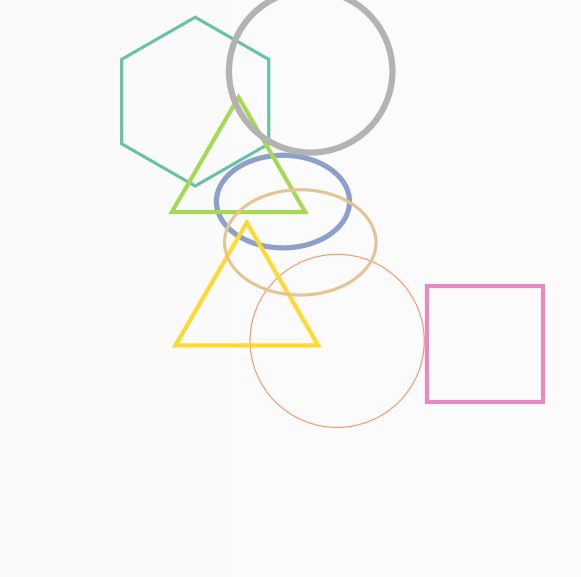[{"shape": "hexagon", "thickness": 1.5, "radius": 0.73, "center": [0.336, 0.823]}, {"shape": "circle", "thickness": 0.5, "radius": 0.75, "center": [0.58, 0.409]}, {"shape": "oval", "thickness": 2.5, "radius": 0.57, "center": [0.487, 0.65]}, {"shape": "square", "thickness": 2, "radius": 0.5, "center": [0.834, 0.403]}, {"shape": "triangle", "thickness": 2, "radius": 0.66, "center": [0.41, 0.698]}, {"shape": "triangle", "thickness": 2, "radius": 0.71, "center": [0.425, 0.472]}, {"shape": "oval", "thickness": 1.5, "radius": 0.65, "center": [0.517, 0.579]}, {"shape": "circle", "thickness": 3, "radius": 0.7, "center": [0.535, 0.876]}]